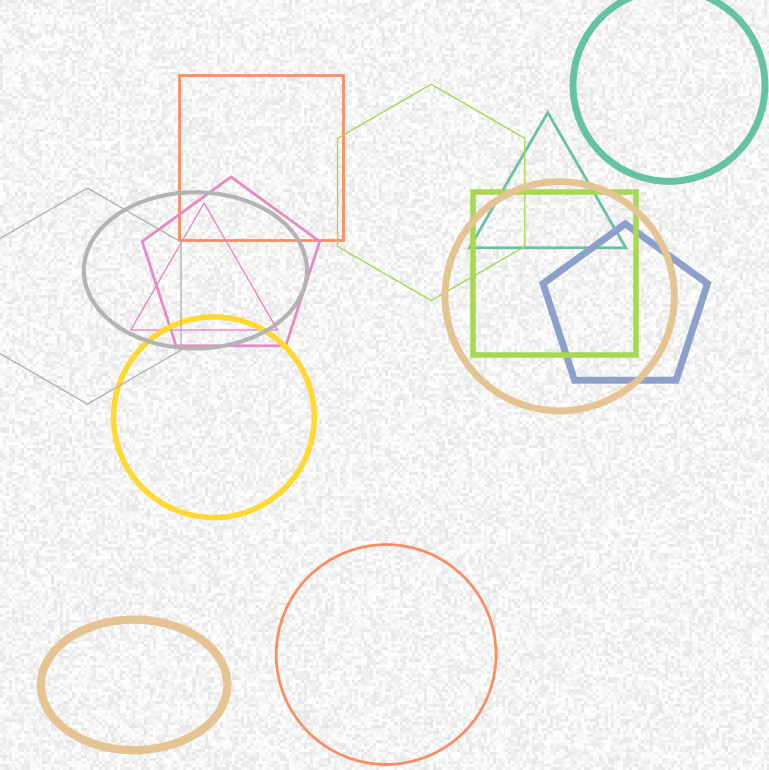[{"shape": "triangle", "thickness": 1, "radius": 0.59, "center": [0.711, 0.737]}, {"shape": "circle", "thickness": 2.5, "radius": 0.62, "center": [0.869, 0.889]}, {"shape": "circle", "thickness": 1, "radius": 0.71, "center": [0.501, 0.15]}, {"shape": "square", "thickness": 1, "radius": 0.54, "center": [0.339, 0.795]}, {"shape": "pentagon", "thickness": 2.5, "radius": 0.56, "center": [0.812, 0.597]}, {"shape": "triangle", "thickness": 0.5, "radius": 0.55, "center": [0.265, 0.626]}, {"shape": "pentagon", "thickness": 1, "radius": 0.61, "center": [0.3, 0.649]}, {"shape": "hexagon", "thickness": 0.5, "radius": 0.7, "center": [0.56, 0.75]}, {"shape": "square", "thickness": 2, "radius": 0.53, "center": [0.72, 0.645]}, {"shape": "circle", "thickness": 2, "radius": 0.65, "center": [0.278, 0.458]}, {"shape": "oval", "thickness": 3, "radius": 0.61, "center": [0.174, 0.111]}, {"shape": "circle", "thickness": 2.5, "radius": 0.74, "center": [0.727, 0.615]}, {"shape": "hexagon", "thickness": 0.5, "radius": 0.7, "center": [0.114, 0.615]}, {"shape": "oval", "thickness": 1.5, "radius": 0.72, "center": [0.254, 0.649]}]